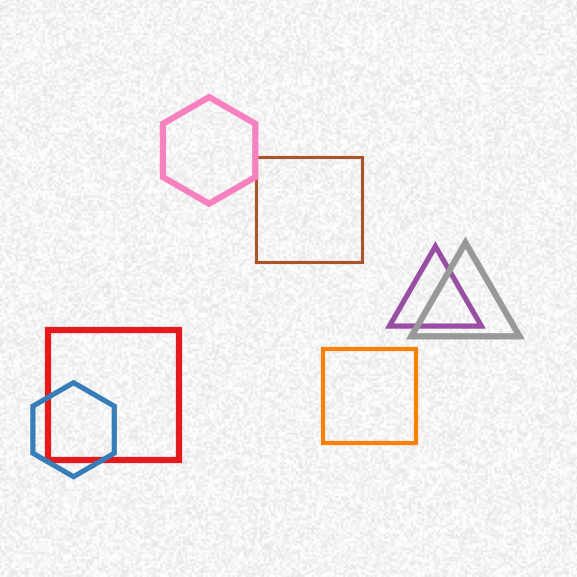[{"shape": "square", "thickness": 3, "radius": 0.57, "center": [0.197, 0.315]}, {"shape": "hexagon", "thickness": 2.5, "radius": 0.41, "center": [0.127, 0.255]}, {"shape": "triangle", "thickness": 2.5, "radius": 0.46, "center": [0.754, 0.481]}, {"shape": "square", "thickness": 2, "radius": 0.4, "center": [0.64, 0.313]}, {"shape": "square", "thickness": 1.5, "radius": 0.46, "center": [0.535, 0.636]}, {"shape": "hexagon", "thickness": 3, "radius": 0.46, "center": [0.362, 0.739]}, {"shape": "triangle", "thickness": 3, "radius": 0.54, "center": [0.806, 0.471]}]